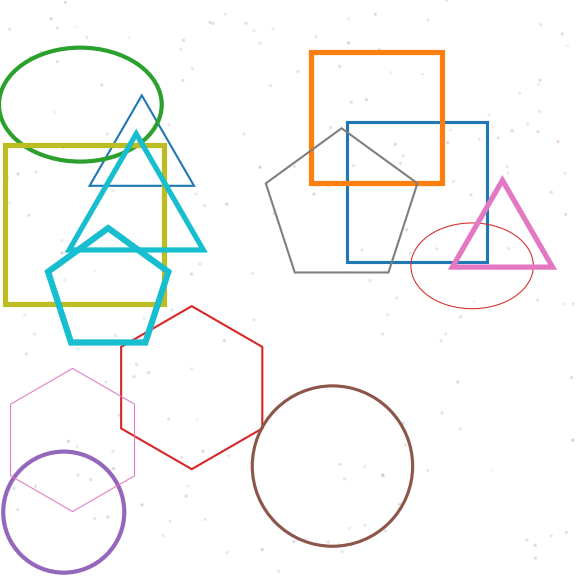[{"shape": "square", "thickness": 1.5, "radius": 0.6, "center": [0.722, 0.667]}, {"shape": "triangle", "thickness": 1, "radius": 0.52, "center": [0.246, 0.73]}, {"shape": "square", "thickness": 2.5, "radius": 0.57, "center": [0.651, 0.796]}, {"shape": "oval", "thickness": 2, "radius": 0.7, "center": [0.139, 0.818]}, {"shape": "hexagon", "thickness": 1, "radius": 0.71, "center": [0.332, 0.328]}, {"shape": "oval", "thickness": 0.5, "radius": 0.53, "center": [0.817, 0.539]}, {"shape": "circle", "thickness": 2, "radius": 0.52, "center": [0.11, 0.112]}, {"shape": "circle", "thickness": 1.5, "radius": 0.69, "center": [0.576, 0.192]}, {"shape": "hexagon", "thickness": 0.5, "radius": 0.62, "center": [0.126, 0.237]}, {"shape": "triangle", "thickness": 2.5, "radius": 0.5, "center": [0.87, 0.587]}, {"shape": "pentagon", "thickness": 1, "radius": 0.69, "center": [0.592, 0.639]}, {"shape": "square", "thickness": 2.5, "radius": 0.69, "center": [0.147, 0.61]}, {"shape": "triangle", "thickness": 2.5, "radius": 0.67, "center": [0.236, 0.633]}, {"shape": "pentagon", "thickness": 3, "radius": 0.55, "center": [0.187, 0.495]}]